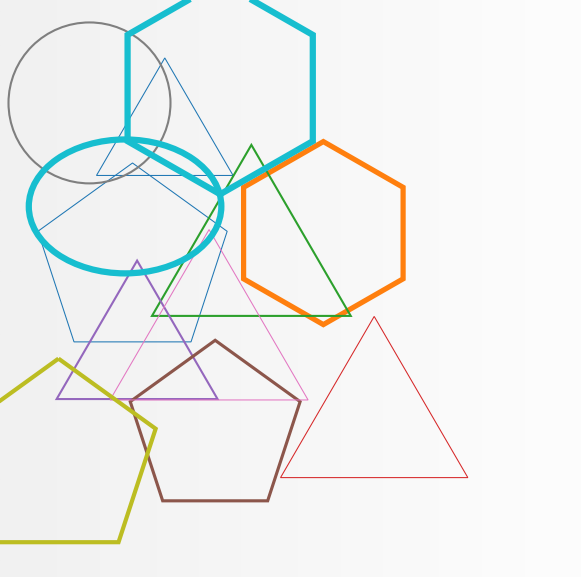[{"shape": "triangle", "thickness": 0.5, "radius": 0.68, "center": [0.283, 0.763]}, {"shape": "pentagon", "thickness": 0.5, "radius": 0.86, "center": [0.228, 0.546]}, {"shape": "hexagon", "thickness": 2.5, "radius": 0.79, "center": [0.556, 0.596]}, {"shape": "triangle", "thickness": 1, "radius": 0.99, "center": [0.432, 0.551]}, {"shape": "triangle", "thickness": 0.5, "radius": 0.93, "center": [0.644, 0.265]}, {"shape": "triangle", "thickness": 1, "radius": 0.8, "center": [0.236, 0.388]}, {"shape": "pentagon", "thickness": 1.5, "radius": 0.77, "center": [0.37, 0.256]}, {"shape": "triangle", "thickness": 0.5, "radius": 0.98, "center": [0.36, 0.405]}, {"shape": "circle", "thickness": 1, "radius": 0.7, "center": [0.154, 0.821]}, {"shape": "pentagon", "thickness": 2, "radius": 0.88, "center": [0.101, 0.202]}, {"shape": "oval", "thickness": 3, "radius": 0.83, "center": [0.215, 0.642]}, {"shape": "hexagon", "thickness": 3, "radius": 0.92, "center": [0.379, 0.847]}]